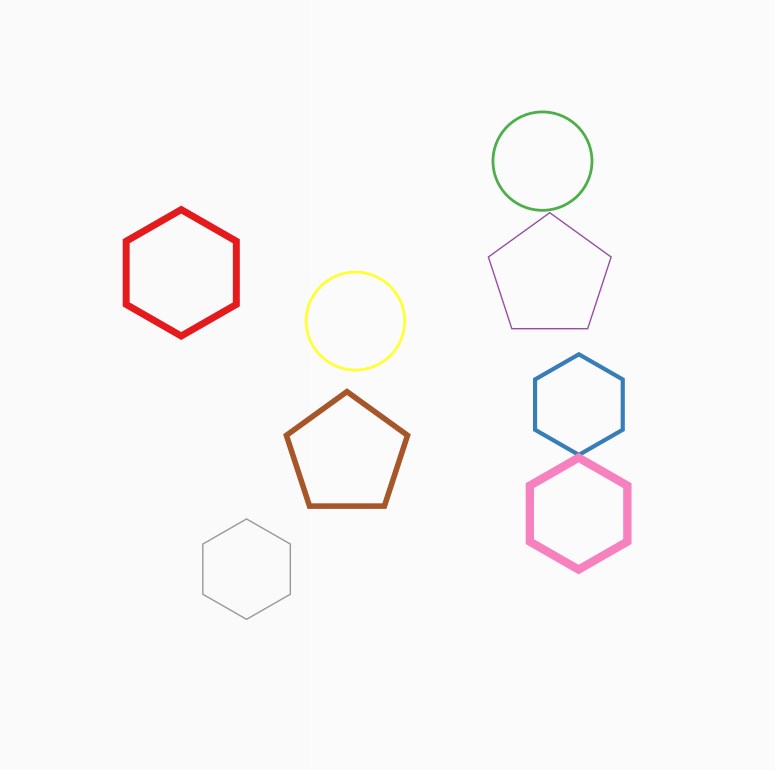[{"shape": "hexagon", "thickness": 2.5, "radius": 0.41, "center": [0.234, 0.646]}, {"shape": "hexagon", "thickness": 1.5, "radius": 0.33, "center": [0.747, 0.475]}, {"shape": "circle", "thickness": 1, "radius": 0.32, "center": [0.7, 0.791]}, {"shape": "pentagon", "thickness": 0.5, "radius": 0.42, "center": [0.709, 0.64]}, {"shape": "circle", "thickness": 1, "radius": 0.32, "center": [0.459, 0.583]}, {"shape": "pentagon", "thickness": 2, "radius": 0.41, "center": [0.448, 0.409]}, {"shape": "hexagon", "thickness": 3, "radius": 0.36, "center": [0.747, 0.333]}, {"shape": "hexagon", "thickness": 0.5, "radius": 0.33, "center": [0.318, 0.261]}]